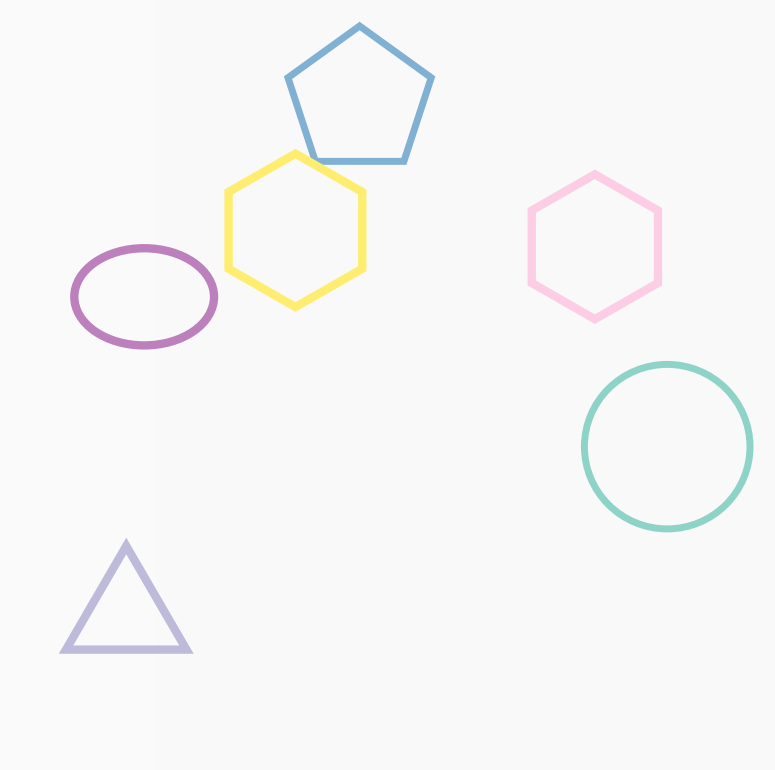[{"shape": "circle", "thickness": 2.5, "radius": 0.53, "center": [0.861, 0.42]}, {"shape": "triangle", "thickness": 3, "radius": 0.45, "center": [0.163, 0.201]}, {"shape": "pentagon", "thickness": 2.5, "radius": 0.49, "center": [0.464, 0.869]}, {"shape": "hexagon", "thickness": 3, "radius": 0.47, "center": [0.768, 0.68]}, {"shape": "oval", "thickness": 3, "radius": 0.45, "center": [0.186, 0.615]}, {"shape": "hexagon", "thickness": 3, "radius": 0.5, "center": [0.381, 0.701]}]